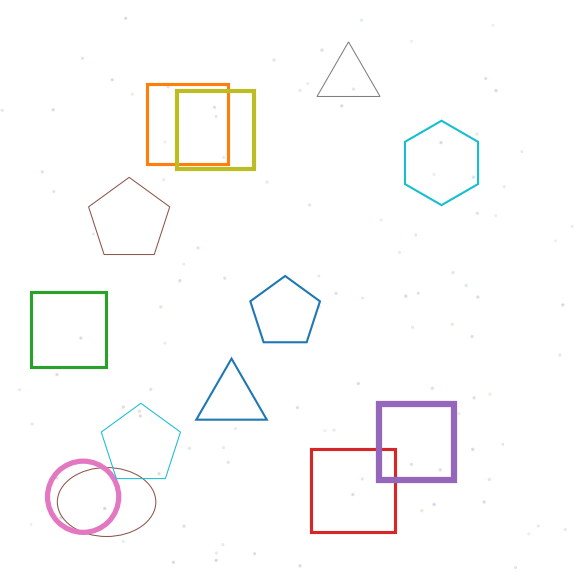[{"shape": "pentagon", "thickness": 1, "radius": 0.32, "center": [0.494, 0.458]}, {"shape": "triangle", "thickness": 1, "radius": 0.35, "center": [0.401, 0.308]}, {"shape": "square", "thickness": 1.5, "radius": 0.35, "center": [0.325, 0.785]}, {"shape": "square", "thickness": 1.5, "radius": 0.32, "center": [0.119, 0.428]}, {"shape": "square", "thickness": 1.5, "radius": 0.36, "center": [0.611, 0.15]}, {"shape": "square", "thickness": 3, "radius": 0.33, "center": [0.721, 0.233]}, {"shape": "oval", "thickness": 0.5, "radius": 0.43, "center": [0.185, 0.13]}, {"shape": "pentagon", "thickness": 0.5, "radius": 0.37, "center": [0.224, 0.618]}, {"shape": "circle", "thickness": 2.5, "radius": 0.31, "center": [0.144, 0.139]}, {"shape": "triangle", "thickness": 0.5, "radius": 0.32, "center": [0.604, 0.864]}, {"shape": "square", "thickness": 2, "radius": 0.34, "center": [0.374, 0.774]}, {"shape": "pentagon", "thickness": 0.5, "radius": 0.36, "center": [0.244, 0.229]}, {"shape": "hexagon", "thickness": 1, "radius": 0.37, "center": [0.765, 0.717]}]